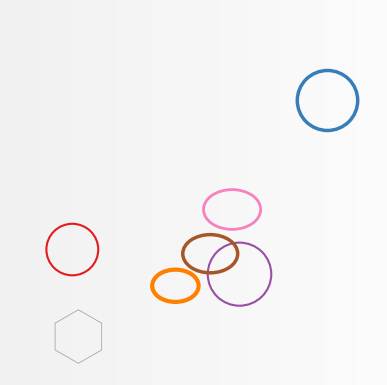[{"shape": "circle", "thickness": 1.5, "radius": 0.33, "center": [0.187, 0.352]}, {"shape": "circle", "thickness": 2.5, "radius": 0.39, "center": [0.845, 0.739]}, {"shape": "circle", "thickness": 1.5, "radius": 0.41, "center": [0.618, 0.288]}, {"shape": "oval", "thickness": 3, "radius": 0.3, "center": [0.453, 0.258]}, {"shape": "oval", "thickness": 2.5, "radius": 0.35, "center": [0.543, 0.341]}, {"shape": "oval", "thickness": 2, "radius": 0.37, "center": [0.599, 0.456]}, {"shape": "hexagon", "thickness": 0.5, "radius": 0.35, "center": [0.202, 0.126]}]